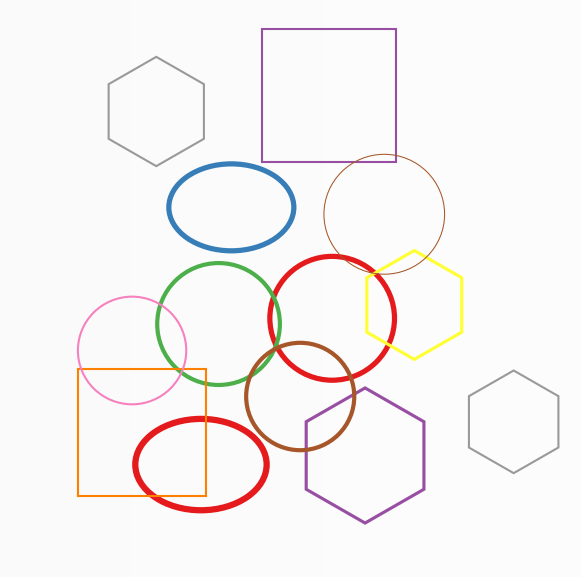[{"shape": "circle", "thickness": 2.5, "radius": 0.54, "center": [0.571, 0.448]}, {"shape": "oval", "thickness": 3, "radius": 0.56, "center": [0.346, 0.195]}, {"shape": "oval", "thickness": 2.5, "radius": 0.54, "center": [0.398, 0.64]}, {"shape": "circle", "thickness": 2, "radius": 0.53, "center": [0.376, 0.438]}, {"shape": "hexagon", "thickness": 1.5, "radius": 0.58, "center": [0.628, 0.21]}, {"shape": "square", "thickness": 1, "radius": 0.58, "center": [0.566, 0.834]}, {"shape": "square", "thickness": 1, "radius": 0.55, "center": [0.244, 0.251]}, {"shape": "hexagon", "thickness": 1.5, "radius": 0.47, "center": [0.713, 0.471]}, {"shape": "circle", "thickness": 0.5, "radius": 0.52, "center": [0.661, 0.628]}, {"shape": "circle", "thickness": 2, "radius": 0.46, "center": [0.517, 0.313]}, {"shape": "circle", "thickness": 1, "radius": 0.47, "center": [0.227, 0.392]}, {"shape": "hexagon", "thickness": 1, "radius": 0.44, "center": [0.884, 0.269]}, {"shape": "hexagon", "thickness": 1, "radius": 0.47, "center": [0.269, 0.806]}]